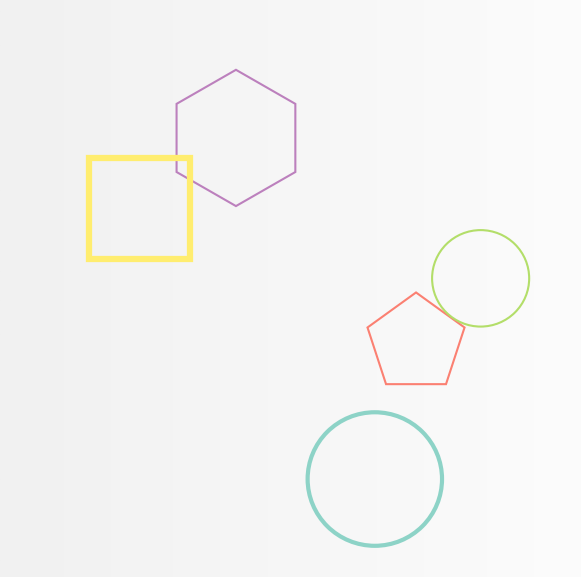[{"shape": "circle", "thickness": 2, "radius": 0.58, "center": [0.645, 0.17]}, {"shape": "pentagon", "thickness": 1, "radius": 0.44, "center": [0.716, 0.405]}, {"shape": "circle", "thickness": 1, "radius": 0.42, "center": [0.827, 0.517]}, {"shape": "hexagon", "thickness": 1, "radius": 0.59, "center": [0.406, 0.76]}, {"shape": "square", "thickness": 3, "radius": 0.43, "center": [0.239, 0.638]}]